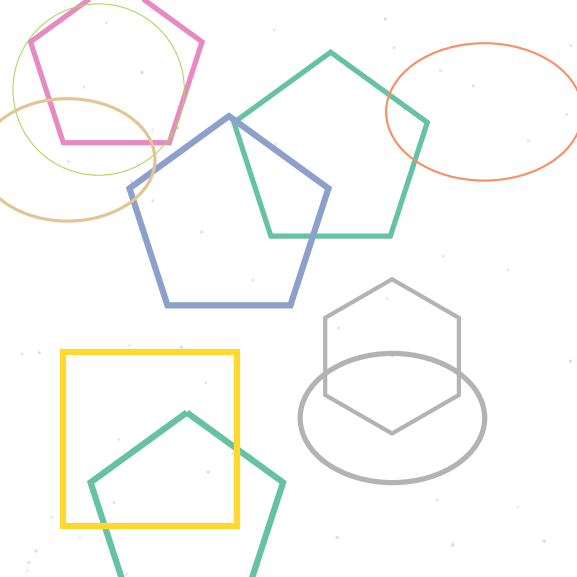[{"shape": "pentagon", "thickness": 2.5, "radius": 0.88, "center": [0.573, 0.733]}, {"shape": "pentagon", "thickness": 3, "radius": 0.88, "center": [0.323, 0.11]}, {"shape": "oval", "thickness": 1, "radius": 0.85, "center": [0.839, 0.805]}, {"shape": "pentagon", "thickness": 3, "radius": 0.91, "center": [0.396, 0.617]}, {"shape": "pentagon", "thickness": 2.5, "radius": 0.78, "center": [0.201, 0.878]}, {"shape": "circle", "thickness": 0.5, "radius": 0.74, "center": [0.171, 0.844]}, {"shape": "square", "thickness": 3, "radius": 0.75, "center": [0.26, 0.239]}, {"shape": "oval", "thickness": 1.5, "radius": 0.76, "center": [0.117, 0.722]}, {"shape": "oval", "thickness": 2.5, "radius": 0.8, "center": [0.68, 0.275]}, {"shape": "hexagon", "thickness": 2, "radius": 0.67, "center": [0.679, 0.382]}]